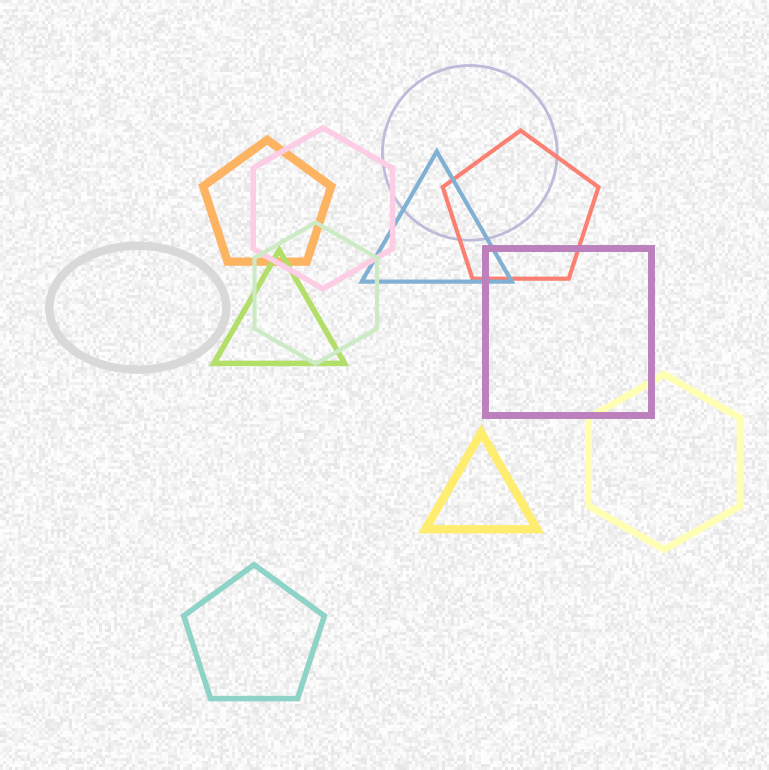[{"shape": "pentagon", "thickness": 2, "radius": 0.48, "center": [0.33, 0.17]}, {"shape": "hexagon", "thickness": 2.5, "radius": 0.57, "center": [0.863, 0.4]}, {"shape": "circle", "thickness": 1, "radius": 0.57, "center": [0.61, 0.802]}, {"shape": "pentagon", "thickness": 1.5, "radius": 0.53, "center": [0.676, 0.724]}, {"shape": "triangle", "thickness": 1.5, "radius": 0.56, "center": [0.567, 0.691]}, {"shape": "pentagon", "thickness": 3, "radius": 0.44, "center": [0.347, 0.731]}, {"shape": "triangle", "thickness": 2, "radius": 0.49, "center": [0.363, 0.577]}, {"shape": "hexagon", "thickness": 2, "radius": 0.52, "center": [0.419, 0.729]}, {"shape": "oval", "thickness": 3, "radius": 0.57, "center": [0.179, 0.6]}, {"shape": "square", "thickness": 2.5, "radius": 0.54, "center": [0.738, 0.57]}, {"shape": "hexagon", "thickness": 1.5, "radius": 0.46, "center": [0.41, 0.619]}, {"shape": "triangle", "thickness": 3, "radius": 0.42, "center": [0.625, 0.355]}]